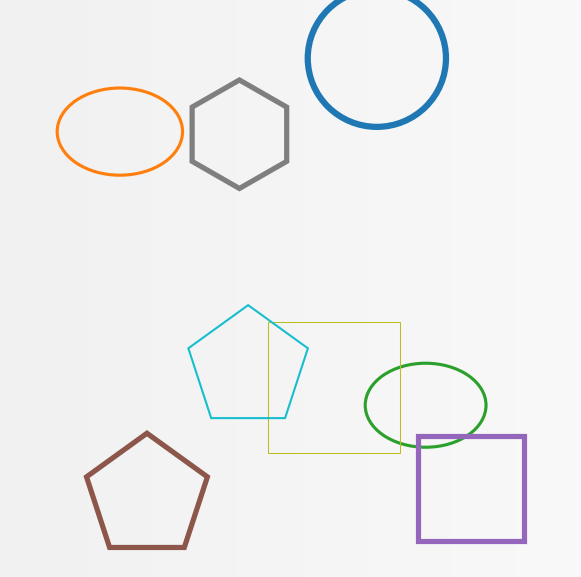[{"shape": "circle", "thickness": 3, "radius": 0.59, "center": [0.648, 0.898]}, {"shape": "oval", "thickness": 1.5, "radius": 0.54, "center": [0.206, 0.771]}, {"shape": "oval", "thickness": 1.5, "radius": 0.52, "center": [0.732, 0.297]}, {"shape": "square", "thickness": 2.5, "radius": 0.46, "center": [0.81, 0.153]}, {"shape": "pentagon", "thickness": 2.5, "radius": 0.55, "center": [0.253, 0.14]}, {"shape": "hexagon", "thickness": 2.5, "radius": 0.47, "center": [0.412, 0.767]}, {"shape": "square", "thickness": 0.5, "radius": 0.57, "center": [0.574, 0.328]}, {"shape": "pentagon", "thickness": 1, "radius": 0.54, "center": [0.427, 0.363]}]